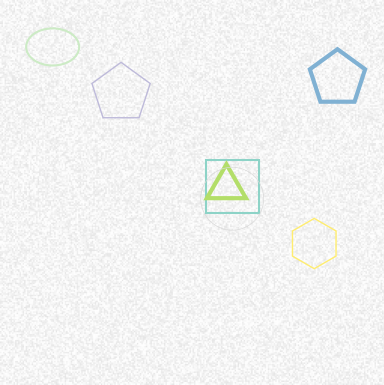[{"shape": "square", "thickness": 1.5, "radius": 0.35, "center": [0.605, 0.516]}, {"shape": "pentagon", "thickness": 1, "radius": 0.4, "center": [0.314, 0.759]}, {"shape": "pentagon", "thickness": 3, "radius": 0.38, "center": [0.877, 0.797]}, {"shape": "triangle", "thickness": 3, "radius": 0.29, "center": [0.588, 0.515]}, {"shape": "circle", "thickness": 0.5, "radius": 0.41, "center": [0.603, 0.484]}, {"shape": "oval", "thickness": 1.5, "radius": 0.34, "center": [0.137, 0.878]}, {"shape": "hexagon", "thickness": 1, "radius": 0.33, "center": [0.816, 0.367]}]